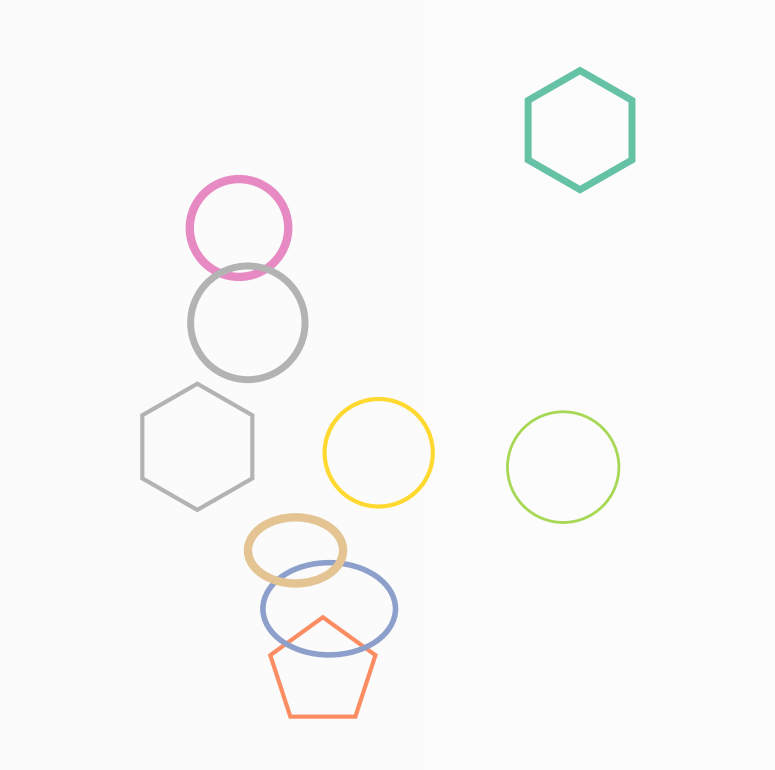[{"shape": "hexagon", "thickness": 2.5, "radius": 0.39, "center": [0.748, 0.831]}, {"shape": "pentagon", "thickness": 1.5, "radius": 0.36, "center": [0.417, 0.127]}, {"shape": "oval", "thickness": 2, "radius": 0.43, "center": [0.425, 0.209]}, {"shape": "circle", "thickness": 3, "radius": 0.32, "center": [0.308, 0.704]}, {"shape": "circle", "thickness": 1, "radius": 0.36, "center": [0.727, 0.393]}, {"shape": "circle", "thickness": 1.5, "radius": 0.35, "center": [0.489, 0.412]}, {"shape": "oval", "thickness": 3, "radius": 0.31, "center": [0.381, 0.285]}, {"shape": "circle", "thickness": 2.5, "radius": 0.37, "center": [0.32, 0.581]}, {"shape": "hexagon", "thickness": 1.5, "radius": 0.41, "center": [0.255, 0.42]}]